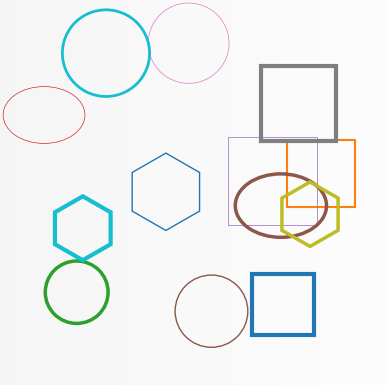[{"shape": "square", "thickness": 3, "radius": 0.4, "center": [0.73, 0.209]}, {"shape": "hexagon", "thickness": 1, "radius": 0.5, "center": [0.428, 0.502]}, {"shape": "square", "thickness": 1.5, "radius": 0.43, "center": [0.828, 0.55]}, {"shape": "circle", "thickness": 2.5, "radius": 0.41, "center": [0.198, 0.241]}, {"shape": "oval", "thickness": 0.5, "radius": 0.53, "center": [0.114, 0.701]}, {"shape": "square", "thickness": 0.5, "radius": 0.57, "center": [0.703, 0.53]}, {"shape": "oval", "thickness": 2.5, "radius": 0.59, "center": [0.725, 0.466]}, {"shape": "circle", "thickness": 1, "radius": 0.47, "center": [0.546, 0.192]}, {"shape": "circle", "thickness": 0.5, "radius": 0.52, "center": [0.487, 0.888]}, {"shape": "square", "thickness": 3, "radius": 0.49, "center": [0.77, 0.731]}, {"shape": "hexagon", "thickness": 2.5, "radius": 0.42, "center": [0.8, 0.444]}, {"shape": "circle", "thickness": 2, "radius": 0.56, "center": [0.273, 0.862]}, {"shape": "hexagon", "thickness": 3, "radius": 0.41, "center": [0.214, 0.407]}]